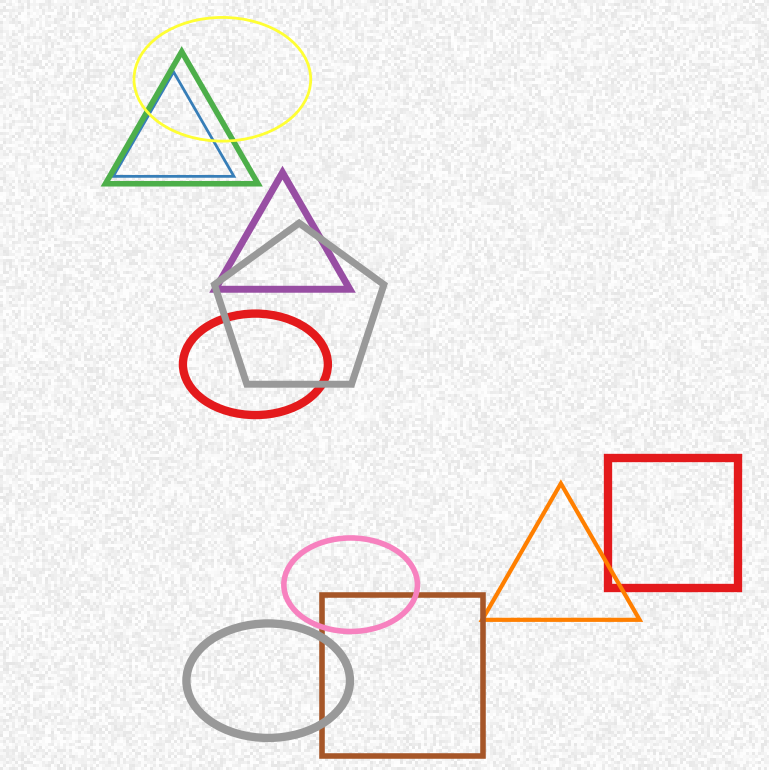[{"shape": "oval", "thickness": 3, "radius": 0.47, "center": [0.332, 0.527]}, {"shape": "square", "thickness": 3, "radius": 0.42, "center": [0.874, 0.321]}, {"shape": "triangle", "thickness": 1, "radius": 0.45, "center": [0.225, 0.816]}, {"shape": "triangle", "thickness": 2, "radius": 0.57, "center": [0.236, 0.819]}, {"shape": "triangle", "thickness": 2.5, "radius": 0.5, "center": [0.367, 0.675]}, {"shape": "triangle", "thickness": 1.5, "radius": 0.59, "center": [0.728, 0.254]}, {"shape": "oval", "thickness": 1, "radius": 0.57, "center": [0.289, 0.897]}, {"shape": "square", "thickness": 2, "radius": 0.52, "center": [0.523, 0.122]}, {"shape": "oval", "thickness": 2, "radius": 0.43, "center": [0.455, 0.241]}, {"shape": "pentagon", "thickness": 2.5, "radius": 0.58, "center": [0.389, 0.595]}, {"shape": "oval", "thickness": 3, "radius": 0.53, "center": [0.348, 0.116]}]